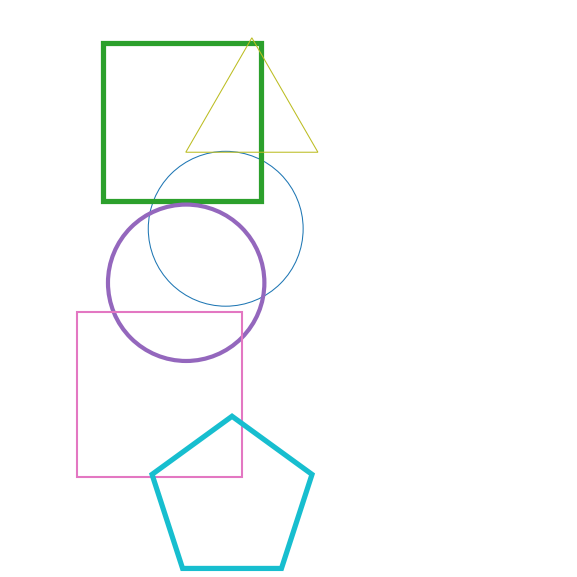[{"shape": "circle", "thickness": 0.5, "radius": 0.67, "center": [0.391, 0.603]}, {"shape": "square", "thickness": 2.5, "radius": 0.69, "center": [0.315, 0.788]}, {"shape": "circle", "thickness": 2, "radius": 0.68, "center": [0.322, 0.509]}, {"shape": "square", "thickness": 1, "radius": 0.71, "center": [0.277, 0.316]}, {"shape": "triangle", "thickness": 0.5, "radius": 0.66, "center": [0.436, 0.802]}, {"shape": "pentagon", "thickness": 2.5, "radius": 0.73, "center": [0.402, 0.133]}]